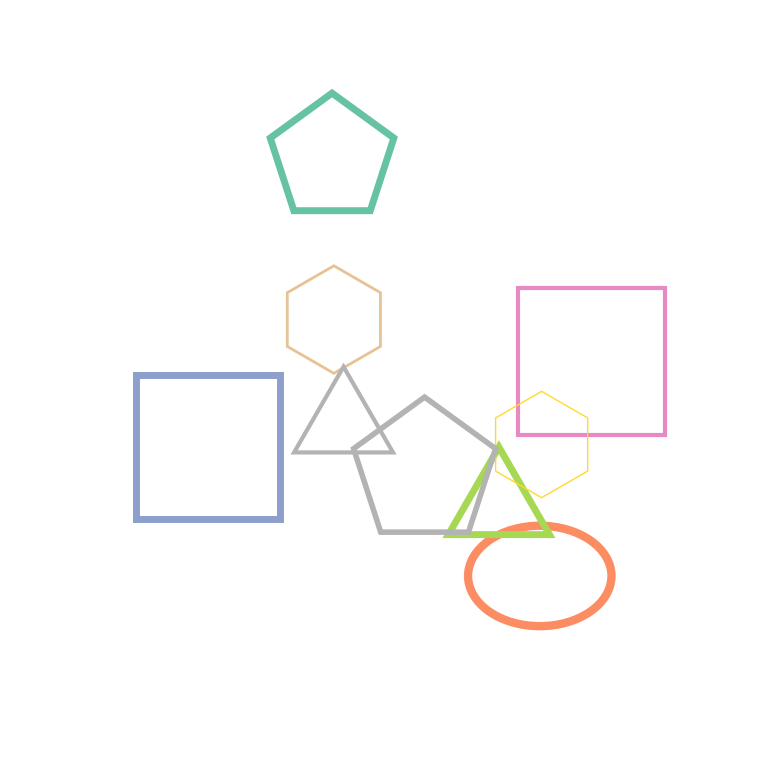[{"shape": "pentagon", "thickness": 2.5, "radius": 0.42, "center": [0.431, 0.795]}, {"shape": "oval", "thickness": 3, "radius": 0.47, "center": [0.701, 0.252]}, {"shape": "square", "thickness": 2.5, "radius": 0.47, "center": [0.271, 0.42]}, {"shape": "square", "thickness": 1.5, "radius": 0.48, "center": [0.768, 0.53]}, {"shape": "triangle", "thickness": 2.5, "radius": 0.38, "center": [0.648, 0.344]}, {"shape": "hexagon", "thickness": 0.5, "radius": 0.35, "center": [0.703, 0.423]}, {"shape": "hexagon", "thickness": 1, "radius": 0.35, "center": [0.434, 0.585]}, {"shape": "pentagon", "thickness": 2, "radius": 0.48, "center": [0.551, 0.387]}, {"shape": "triangle", "thickness": 1.5, "radius": 0.37, "center": [0.446, 0.45]}]